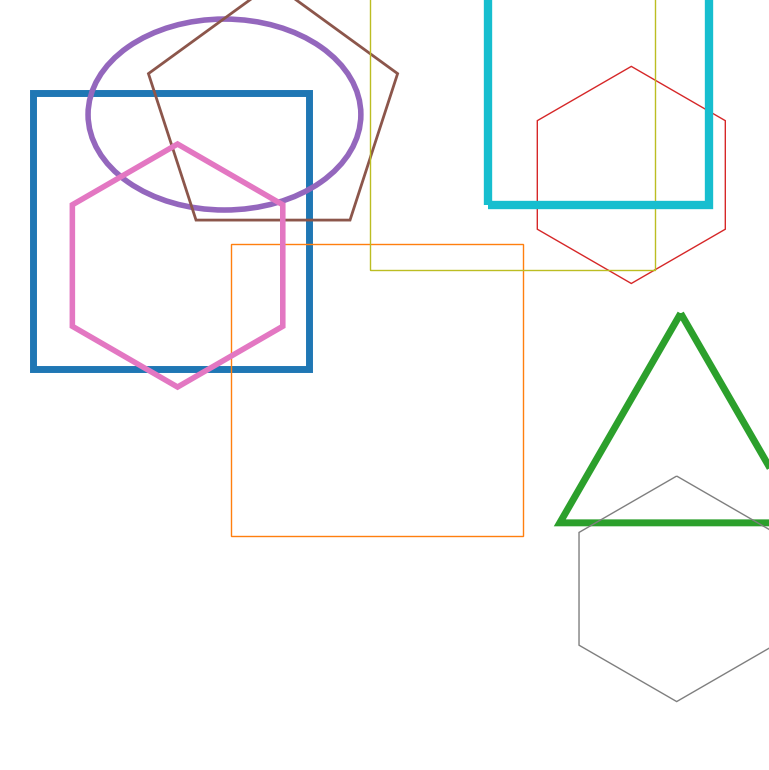[{"shape": "square", "thickness": 2.5, "radius": 0.9, "center": [0.222, 0.7]}, {"shape": "square", "thickness": 0.5, "radius": 0.95, "center": [0.49, 0.494]}, {"shape": "triangle", "thickness": 2.5, "radius": 0.91, "center": [0.884, 0.412]}, {"shape": "hexagon", "thickness": 0.5, "radius": 0.7, "center": [0.82, 0.773]}, {"shape": "oval", "thickness": 2, "radius": 0.89, "center": [0.292, 0.851]}, {"shape": "pentagon", "thickness": 1, "radius": 0.85, "center": [0.355, 0.852]}, {"shape": "hexagon", "thickness": 2, "radius": 0.79, "center": [0.231, 0.655]}, {"shape": "hexagon", "thickness": 0.5, "radius": 0.73, "center": [0.879, 0.235]}, {"shape": "square", "thickness": 0.5, "radius": 0.93, "center": [0.666, 0.835]}, {"shape": "square", "thickness": 3, "radius": 0.72, "center": [0.777, 0.877]}]